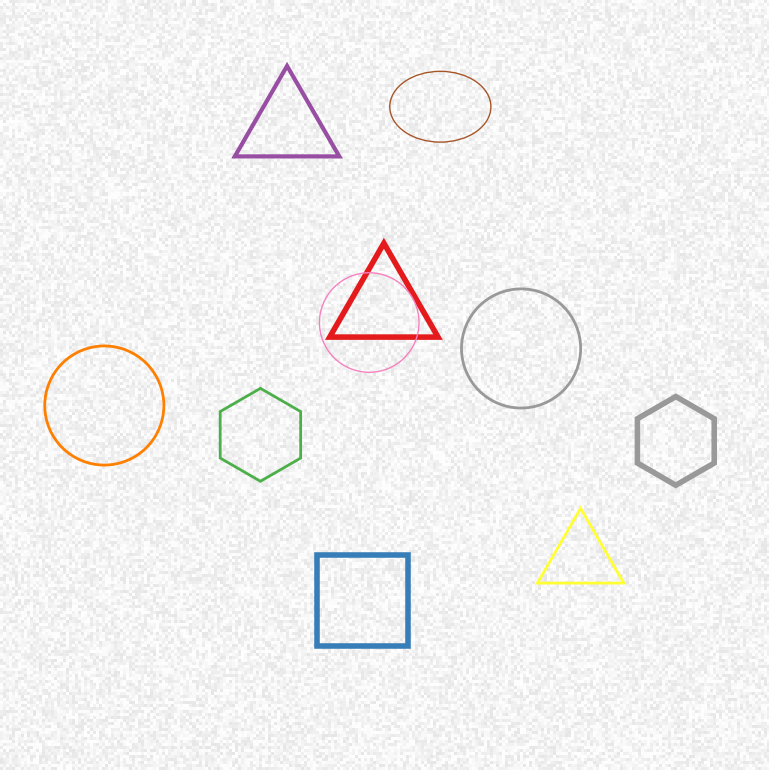[{"shape": "triangle", "thickness": 2, "radius": 0.41, "center": [0.499, 0.603]}, {"shape": "square", "thickness": 2, "radius": 0.29, "center": [0.471, 0.22]}, {"shape": "hexagon", "thickness": 1, "radius": 0.3, "center": [0.338, 0.435]}, {"shape": "triangle", "thickness": 1.5, "radius": 0.39, "center": [0.373, 0.836]}, {"shape": "circle", "thickness": 1, "radius": 0.39, "center": [0.135, 0.473]}, {"shape": "triangle", "thickness": 1, "radius": 0.32, "center": [0.754, 0.275]}, {"shape": "oval", "thickness": 0.5, "radius": 0.33, "center": [0.572, 0.861]}, {"shape": "circle", "thickness": 0.5, "radius": 0.32, "center": [0.48, 0.581]}, {"shape": "circle", "thickness": 1, "radius": 0.39, "center": [0.677, 0.547]}, {"shape": "hexagon", "thickness": 2, "radius": 0.29, "center": [0.878, 0.427]}]